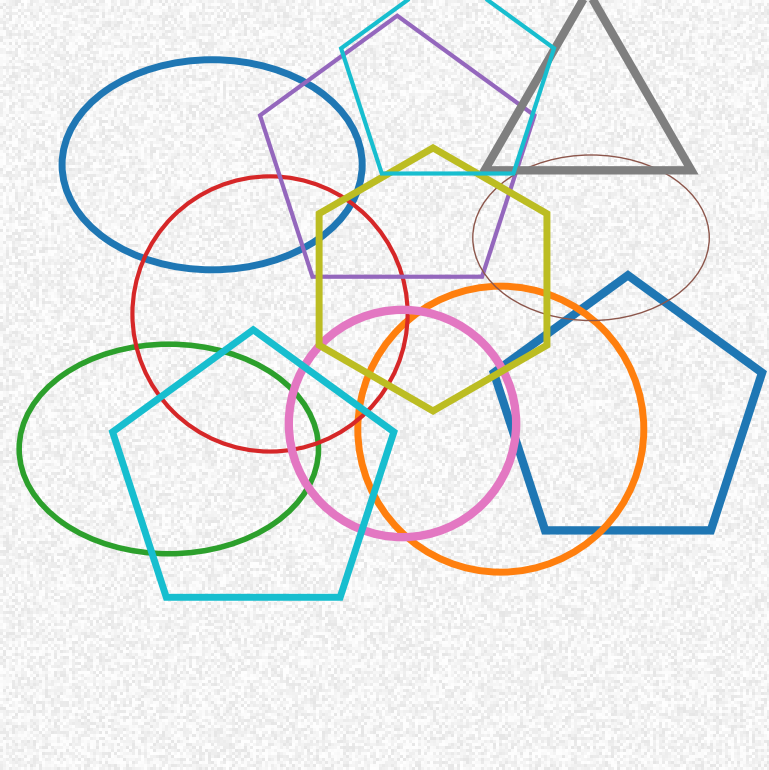[{"shape": "pentagon", "thickness": 3, "radius": 0.92, "center": [0.816, 0.459]}, {"shape": "oval", "thickness": 2.5, "radius": 0.97, "center": [0.275, 0.786]}, {"shape": "circle", "thickness": 2.5, "radius": 0.93, "center": [0.65, 0.443]}, {"shape": "oval", "thickness": 2, "radius": 0.97, "center": [0.219, 0.417]}, {"shape": "circle", "thickness": 1.5, "radius": 0.89, "center": [0.351, 0.592]}, {"shape": "pentagon", "thickness": 1.5, "radius": 0.94, "center": [0.516, 0.792]}, {"shape": "oval", "thickness": 0.5, "radius": 0.77, "center": [0.768, 0.691]}, {"shape": "circle", "thickness": 3, "radius": 0.74, "center": [0.523, 0.45]}, {"shape": "triangle", "thickness": 3, "radius": 0.78, "center": [0.764, 0.856]}, {"shape": "hexagon", "thickness": 2.5, "radius": 0.85, "center": [0.562, 0.637]}, {"shape": "pentagon", "thickness": 1.5, "radius": 0.73, "center": [0.581, 0.892]}, {"shape": "pentagon", "thickness": 2.5, "radius": 0.96, "center": [0.329, 0.38]}]